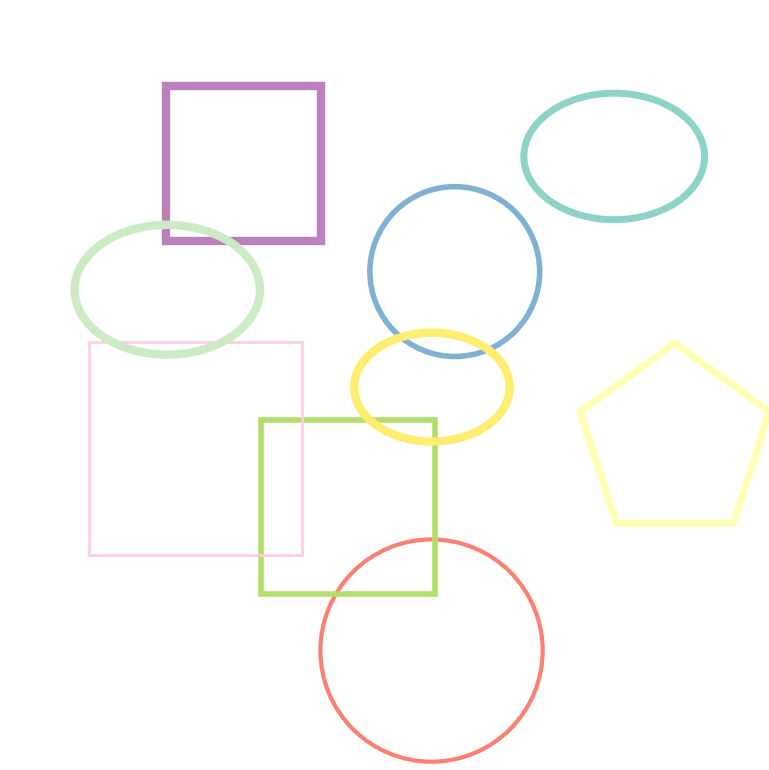[{"shape": "oval", "thickness": 2.5, "radius": 0.59, "center": [0.798, 0.797]}, {"shape": "pentagon", "thickness": 2.5, "radius": 0.65, "center": [0.876, 0.425]}, {"shape": "circle", "thickness": 1.5, "radius": 0.72, "center": [0.56, 0.155]}, {"shape": "circle", "thickness": 2, "radius": 0.55, "center": [0.591, 0.647]}, {"shape": "square", "thickness": 2, "radius": 0.57, "center": [0.452, 0.342]}, {"shape": "square", "thickness": 1, "radius": 0.69, "center": [0.254, 0.418]}, {"shape": "square", "thickness": 3, "radius": 0.5, "center": [0.316, 0.788]}, {"shape": "oval", "thickness": 3, "radius": 0.6, "center": [0.217, 0.624]}, {"shape": "oval", "thickness": 3, "radius": 0.5, "center": [0.561, 0.497]}]